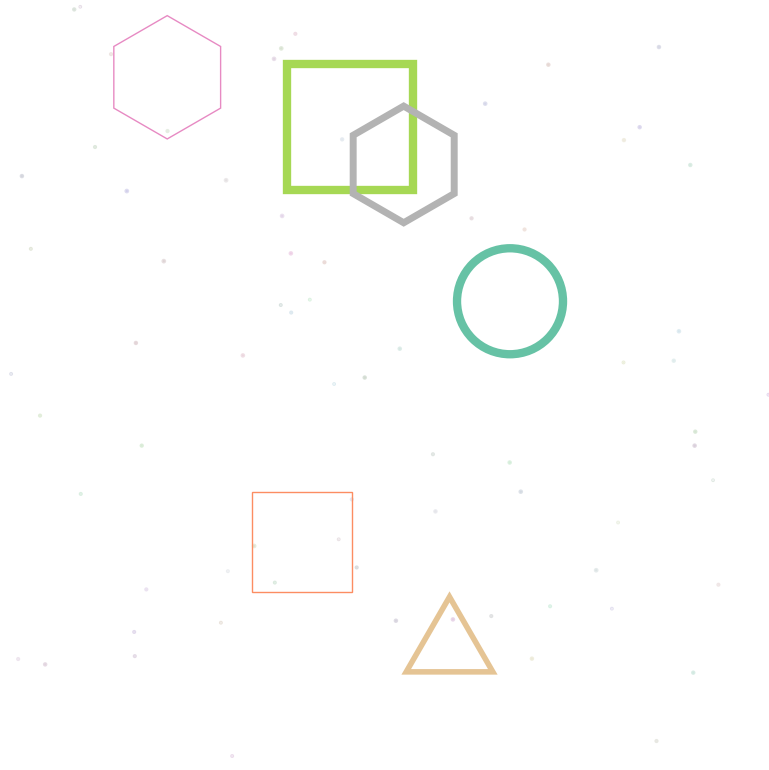[{"shape": "circle", "thickness": 3, "radius": 0.34, "center": [0.662, 0.609]}, {"shape": "square", "thickness": 0.5, "radius": 0.32, "center": [0.392, 0.296]}, {"shape": "hexagon", "thickness": 0.5, "radius": 0.4, "center": [0.217, 0.9]}, {"shape": "square", "thickness": 3, "radius": 0.41, "center": [0.454, 0.835]}, {"shape": "triangle", "thickness": 2, "radius": 0.32, "center": [0.584, 0.16]}, {"shape": "hexagon", "thickness": 2.5, "radius": 0.38, "center": [0.524, 0.786]}]